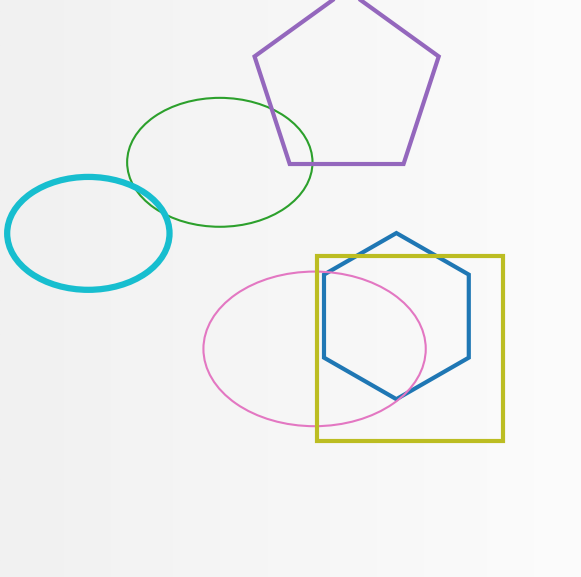[{"shape": "hexagon", "thickness": 2, "radius": 0.72, "center": [0.682, 0.452]}, {"shape": "oval", "thickness": 1, "radius": 0.8, "center": [0.378, 0.718]}, {"shape": "pentagon", "thickness": 2, "radius": 0.83, "center": [0.596, 0.85]}, {"shape": "oval", "thickness": 1, "radius": 0.96, "center": [0.541, 0.395]}, {"shape": "square", "thickness": 2, "radius": 0.8, "center": [0.705, 0.396]}, {"shape": "oval", "thickness": 3, "radius": 0.7, "center": [0.152, 0.595]}]